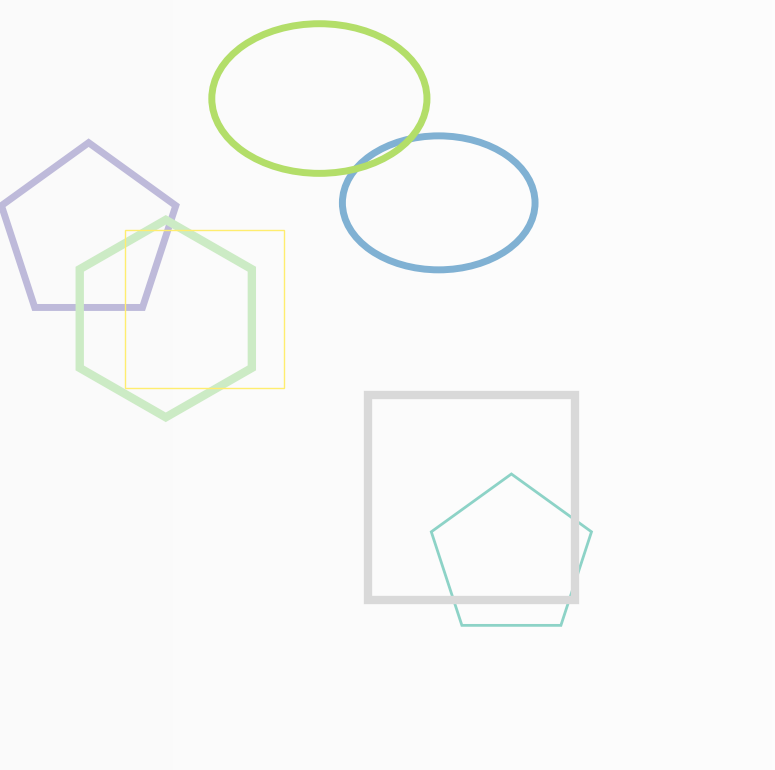[{"shape": "pentagon", "thickness": 1, "radius": 0.54, "center": [0.66, 0.276]}, {"shape": "pentagon", "thickness": 2.5, "radius": 0.59, "center": [0.114, 0.696]}, {"shape": "oval", "thickness": 2.5, "radius": 0.62, "center": [0.566, 0.737]}, {"shape": "oval", "thickness": 2.5, "radius": 0.69, "center": [0.412, 0.872]}, {"shape": "square", "thickness": 3, "radius": 0.67, "center": [0.608, 0.354]}, {"shape": "hexagon", "thickness": 3, "radius": 0.64, "center": [0.214, 0.586]}, {"shape": "square", "thickness": 0.5, "radius": 0.51, "center": [0.264, 0.598]}]